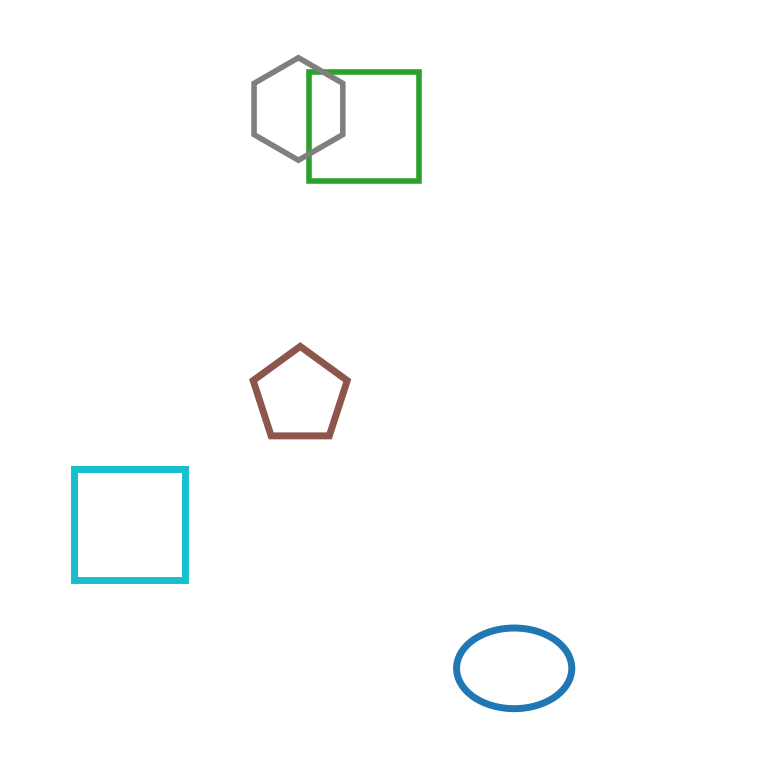[{"shape": "oval", "thickness": 2.5, "radius": 0.37, "center": [0.668, 0.132]}, {"shape": "square", "thickness": 2, "radius": 0.36, "center": [0.473, 0.836]}, {"shape": "pentagon", "thickness": 2.5, "radius": 0.32, "center": [0.39, 0.486]}, {"shape": "hexagon", "thickness": 2, "radius": 0.33, "center": [0.388, 0.858]}, {"shape": "square", "thickness": 2.5, "radius": 0.36, "center": [0.168, 0.319]}]